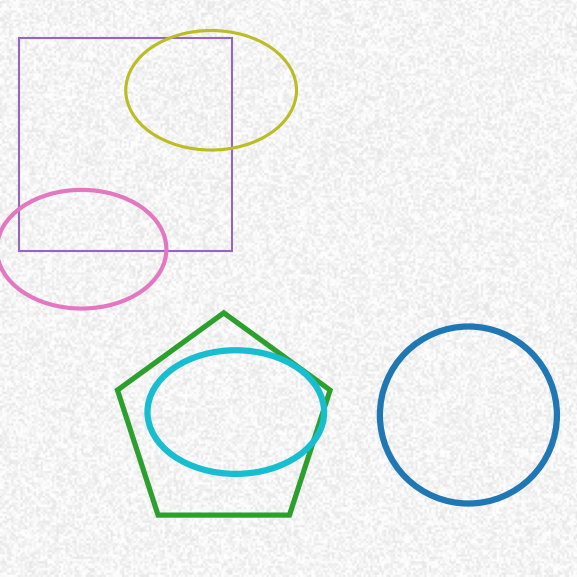[{"shape": "circle", "thickness": 3, "radius": 0.77, "center": [0.811, 0.28]}, {"shape": "pentagon", "thickness": 2.5, "radius": 0.97, "center": [0.387, 0.264]}, {"shape": "square", "thickness": 1, "radius": 0.92, "center": [0.218, 0.749]}, {"shape": "oval", "thickness": 2, "radius": 0.73, "center": [0.141, 0.568]}, {"shape": "oval", "thickness": 1.5, "radius": 0.74, "center": [0.366, 0.843]}, {"shape": "oval", "thickness": 3, "radius": 0.76, "center": [0.408, 0.286]}]